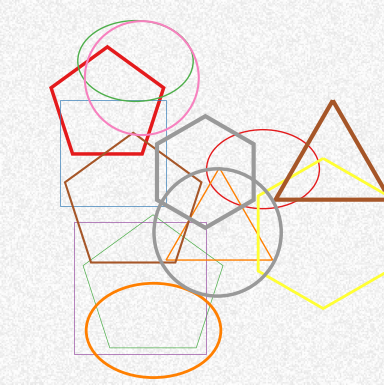[{"shape": "pentagon", "thickness": 2.5, "radius": 0.77, "center": [0.279, 0.724]}, {"shape": "oval", "thickness": 1, "radius": 0.73, "center": [0.683, 0.561]}, {"shape": "square", "thickness": 0.5, "radius": 0.69, "center": [0.293, 0.603]}, {"shape": "oval", "thickness": 1, "radius": 0.75, "center": [0.352, 0.842]}, {"shape": "pentagon", "thickness": 0.5, "radius": 0.96, "center": [0.397, 0.251]}, {"shape": "square", "thickness": 0.5, "radius": 0.86, "center": [0.364, 0.252]}, {"shape": "oval", "thickness": 2, "radius": 0.87, "center": [0.399, 0.142]}, {"shape": "triangle", "thickness": 1, "radius": 0.8, "center": [0.57, 0.404]}, {"shape": "hexagon", "thickness": 2, "radius": 0.97, "center": [0.84, 0.394]}, {"shape": "pentagon", "thickness": 1.5, "radius": 0.93, "center": [0.346, 0.469]}, {"shape": "triangle", "thickness": 3, "radius": 0.86, "center": [0.864, 0.567]}, {"shape": "circle", "thickness": 1.5, "radius": 0.74, "center": [0.368, 0.797]}, {"shape": "circle", "thickness": 2.5, "radius": 0.83, "center": [0.565, 0.396]}, {"shape": "hexagon", "thickness": 3, "radius": 0.72, "center": [0.533, 0.553]}]